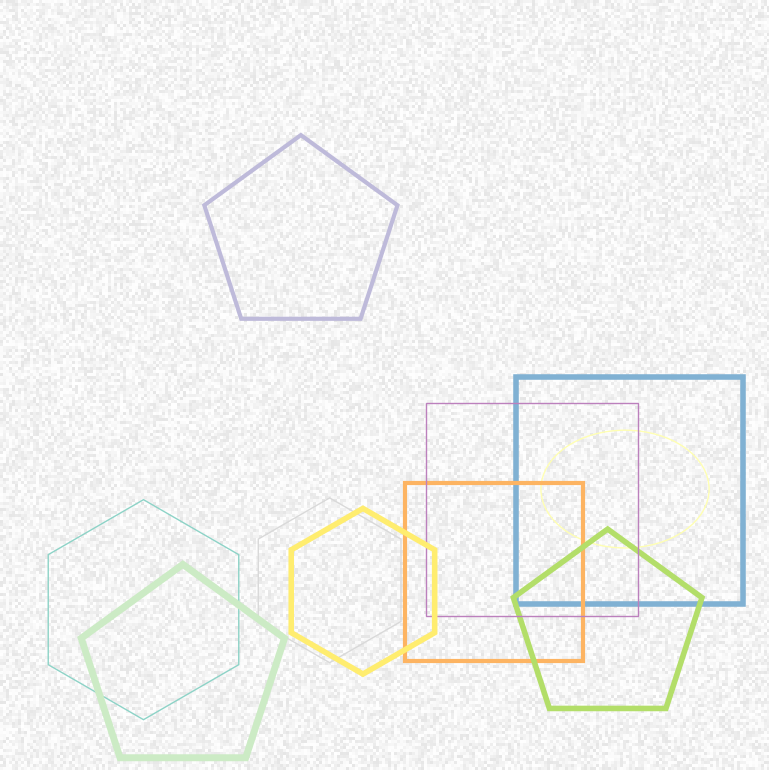[{"shape": "hexagon", "thickness": 0.5, "radius": 0.71, "center": [0.186, 0.208]}, {"shape": "oval", "thickness": 0.5, "radius": 0.55, "center": [0.812, 0.365]}, {"shape": "pentagon", "thickness": 1.5, "radius": 0.66, "center": [0.391, 0.693]}, {"shape": "square", "thickness": 2, "radius": 0.74, "center": [0.817, 0.362]}, {"shape": "square", "thickness": 1.5, "radius": 0.58, "center": [0.641, 0.257]}, {"shape": "pentagon", "thickness": 2, "radius": 0.64, "center": [0.789, 0.184]}, {"shape": "hexagon", "thickness": 0.5, "radius": 0.53, "center": [0.428, 0.246]}, {"shape": "square", "thickness": 0.5, "radius": 0.69, "center": [0.691, 0.338]}, {"shape": "pentagon", "thickness": 2.5, "radius": 0.69, "center": [0.237, 0.128]}, {"shape": "hexagon", "thickness": 2, "radius": 0.54, "center": [0.471, 0.232]}]